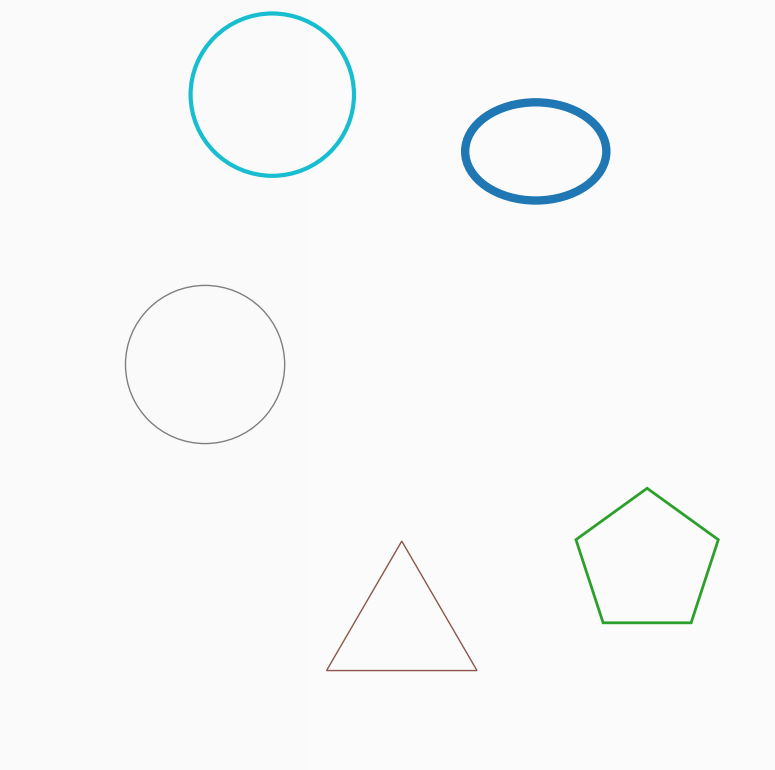[{"shape": "oval", "thickness": 3, "radius": 0.46, "center": [0.691, 0.803]}, {"shape": "pentagon", "thickness": 1, "radius": 0.48, "center": [0.835, 0.269]}, {"shape": "triangle", "thickness": 0.5, "radius": 0.56, "center": [0.518, 0.185]}, {"shape": "circle", "thickness": 0.5, "radius": 0.51, "center": [0.265, 0.527]}, {"shape": "circle", "thickness": 1.5, "radius": 0.53, "center": [0.351, 0.877]}]